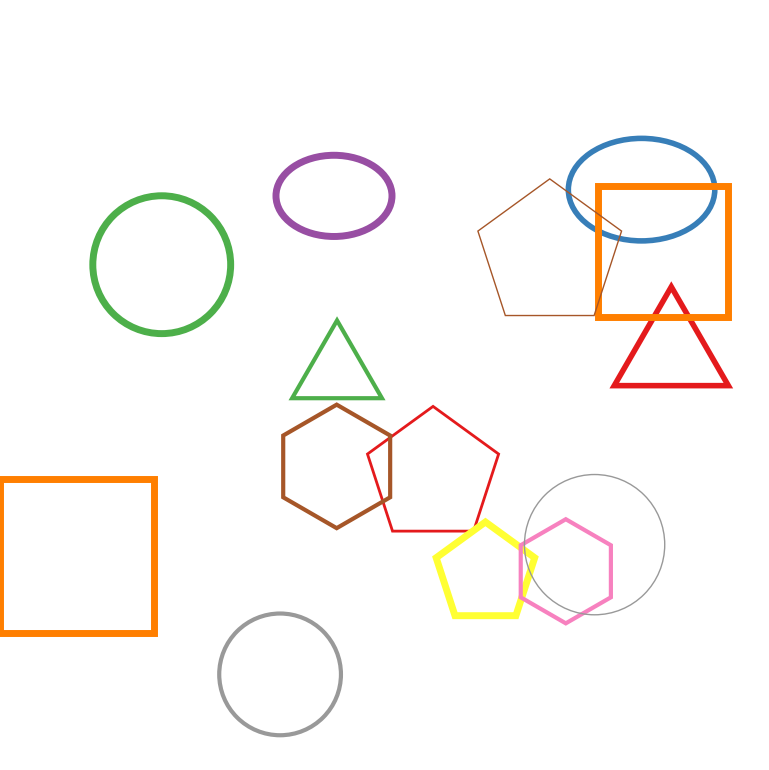[{"shape": "pentagon", "thickness": 1, "radius": 0.45, "center": [0.562, 0.383]}, {"shape": "triangle", "thickness": 2, "radius": 0.43, "center": [0.872, 0.542]}, {"shape": "oval", "thickness": 2, "radius": 0.48, "center": [0.833, 0.754]}, {"shape": "triangle", "thickness": 1.5, "radius": 0.34, "center": [0.438, 0.517]}, {"shape": "circle", "thickness": 2.5, "radius": 0.45, "center": [0.21, 0.656]}, {"shape": "oval", "thickness": 2.5, "radius": 0.38, "center": [0.434, 0.746]}, {"shape": "square", "thickness": 2.5, "radius": 0.42, "center": [0.861, 0.673]}, {"shape": "square", "thickness": 2.5, "radius": 0.5, "center": [0.1, 0.278]}, {"shape": "pentagon", "thickness": 2.5, "radius": 0.34, "center": [0.63, 0.255]}, {"shape": "pentagon", "thickness": 0.5, "radius": 0.49, "center": [0.714, 0.67]}, {"shape": "hexagon", "thickness": 1.5, "radius": 0.4, "center": [0.437, 0.394]}, {"shape": "hexagon", "thickness": 1.5, "radius": 0.34, "center": [0.735, 0.258]}, {"shape": "circle", "thickness": 1.5, "radius": 0.4, "center": [0.364, 0.124]}, {"shape": "circle", "thickness": 0.5, "radius": 0.46, "center": [0.772, 0.293]}]